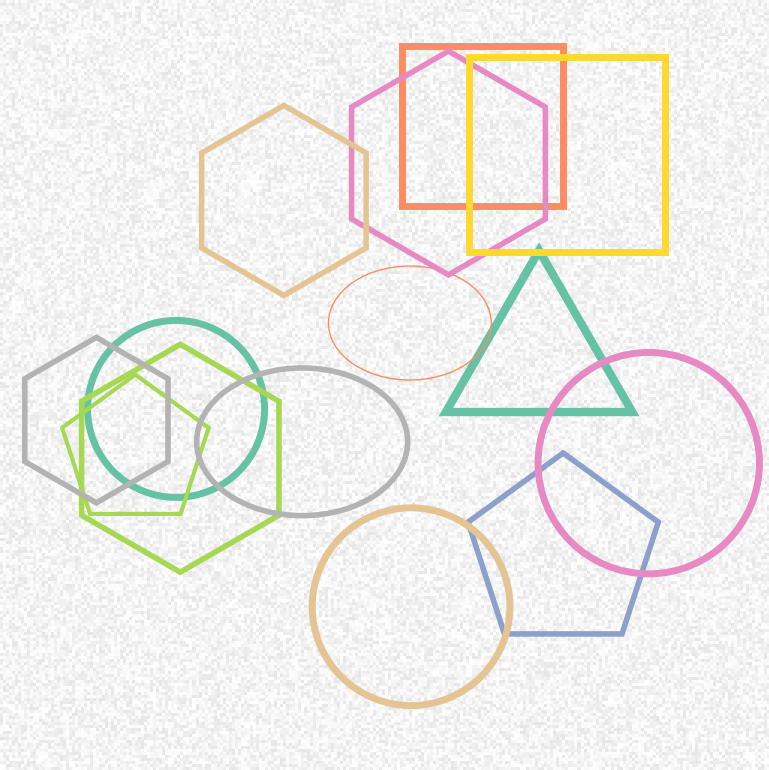[{"shape": "circle", "thickness": 2.5, "radius": 0.57, "center": [0.229, 0.469]}, {"shape": "triangle", "thickness": 3, "radius": 0.7, "center": [0.7, 0.535]}, {"shape": "oval", "thickness": 0.5, "radius": 0.53, "center": [0.532, 0.58]}, {"shape": "square", "thickness": 2.5, "radius": 0.52, "center": [0.626, 0.836]}, {"shape": "pentagon", "thickness": 2, "radius": 0.65, "center": [0.731, 0.282]}, {"shape": "circle", "thickness": 2.5, "radius": 0.72, "center": [0.843, 0.399]}, {"shape": "hexagon", "thickness": 2, "radius": 0.73, "center": [0.582, 0.788]}, {"shape": "hexagon", "thickness": 2, "radius": 0.74, "center": [0.234, 0.405]}, {"shape": "pentagon", "thickness": 1.5, "radius": 0.5, "center": [0.176, 0.413]}, {"shape": "square", "thickness": 2.5, "radius": 0.63, "center": [0.736, 0.799]}, {"shape": "circle", "thickness": 2.5, "radius": 0.64, "center": [0.534, 0.212]}, {"shape": "hexagon", "thickness": 2, "radius": 0.62, "center": [0.369, 0.74]}, {"shape": "oval", "thickness": 2, "radius": 0.69, "center": [0.392, 0.426]}, {"shape": "hexagon", "thickness": 2, "radius": 0.54, "center": [0.125, 0.454]}]